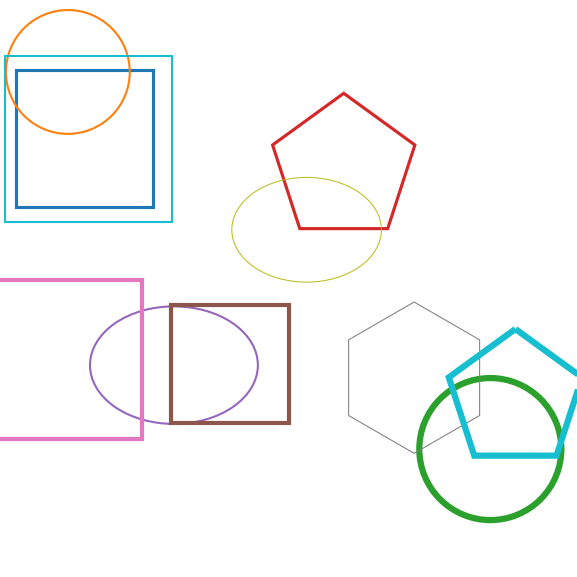[{"shape": "square", "thickness": 1.5, "radius": 0.6, "center": [0.146, 0.76]}, {"shape": "circle", "thickness": 1, "radius": 0.54, "center": [0.117, 0.875]}, {"shape": "circle", "thickness": 3, "radius": 0.61, "center": [0.849, 0.222]}, {"shape": "pentagon", "thickness": 1.5, "radius": 0.65, "center": [0.595, 0.708]}, {"shape": "oval", "thickness": 1, "radius": 0.73, "center": [0.301, 0.367]}, {"shape": "square", "thickness": 2, "radius": 0.51, "center": [0.399, 0.369]}, {"shape": "square", "thickness": 2, "radius": 0.69, "center": [0.108, 0.377]}, {"shape": "hexagon", "thickness": 0.5, "radius": 0.65, "center": [0.717, 0.345]}, {"shape": "oval", "thickness": 0.5, "radius": 0.65, "center": [0.531, 0.601]}, {"shape": "square", "thickness": 1, "radius": 0.72, "center": [0.153, 0.759]}, {"shape": "pentagon", "thickness": 3, "radius": 0.61, "center": [0.892, 0.308]}]